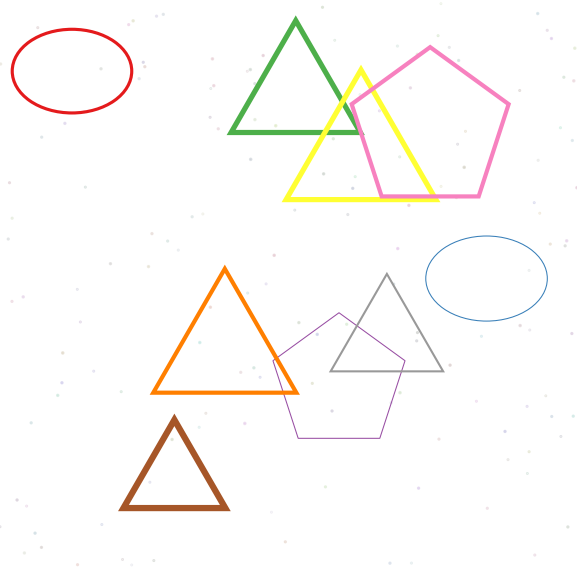[{"shape": "oval", "thickness": 1.5, "radius": 0.52, "center": [0.125, 0.876]}, {"shape": "oval", "thickness": 0.5, "radius": 0.53, "center": [0.843, 0.517]}, {"shape": "triangle", "thickness": 2.5, "radius": 0.65, "center": [0.512, 0.834]}, {"shape": "pentagon", "thickness": 0.5, "radius": 0.6, "center": [0.587, 0.337]}, {"shape": "triangle", "thickness": 2, "radius": 0.72, "center": [0.389, 0.391]}, {"shape": "triangle", "thickness": 2.5, "radius": 0.75, "center": [0.625, 0.728]}, {"shape": "triangle", "thickness": 3, "radius": 0.51, "center": [0.302, 0.17]}, {"shape": "pentagon", "thickness": 2, "radius": 0.71, "center": [0.745, 0.775]}, {"shape": "triangle", "thickness": 1, "radius": 0.56, "center": [0.67, 0.412]}]